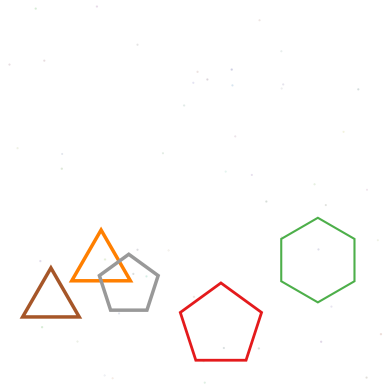[{"shape": "pentagon", "thickness": 2, "radius": 0.55, "center": [0.574, 0.154]}, {"shape": "hexagon", "thickness": 1.5, "radius": 0.55, "center": [0.826, 0.324]}, {"shape": "triangle", "thickness": 2.5, "radius": 0.44, "center": [0.263, 0.315]}, {"shape": "triangle", "thickness": 2.5, "radius": 0.42, "center": [0.132, 0.219]}, {"shape": "pentagon", "thickness": 2.5, "radius": 0.4, "center": [0.334, 0.259]}]